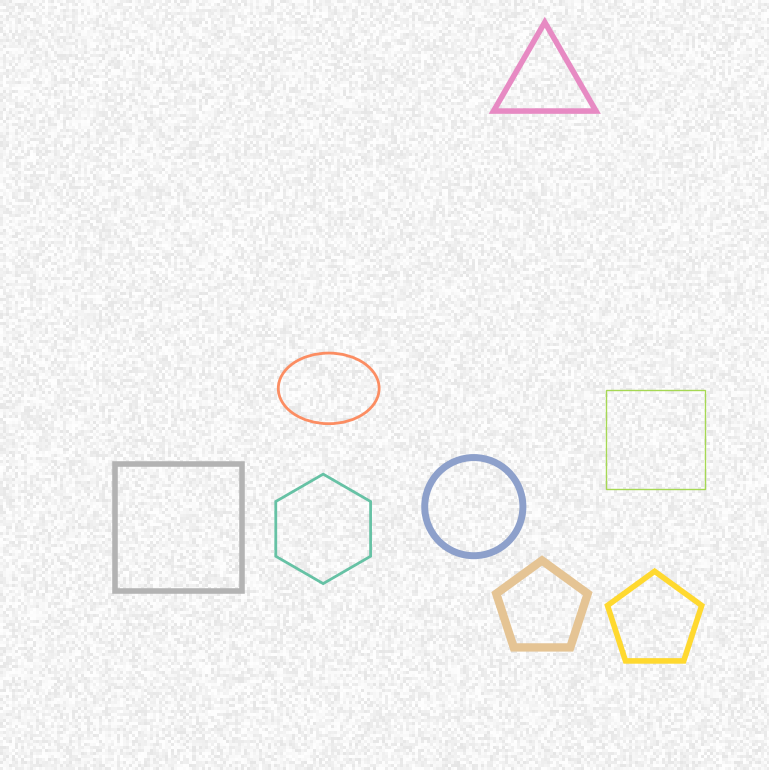[{"shape": "hexagon", "thickness": 1, "radius": 0.36, "center": [0.42, 0.313]}, {"shape": "oval", "thickness": 1, "radius": 0.33, "center": [0.427, 0.496]}, {"shape": "circle", "thickness": 2.5, "radius": 0.32, "center": [0.615, 0.342]}, {"shape": "triangle", "thickness": 2, "radius": 0.38, "center": [0.708, 0.894]}, {"shape": "square", "thickness": 0.5, "radius": 0.32, "center": [0.851, 0.429]}, {"shape": "pentagon", "thickness": 2, "radius": 0.32, "center": [0.85, 0.194]}, {"shape": "pentagon", "thickness": 3, "radius": 0.31, "center": [0.704, 0.21]}, {"shape": "square", "thickness": 2, "radius": 0.41, "center": [0.232, 0.315]}]